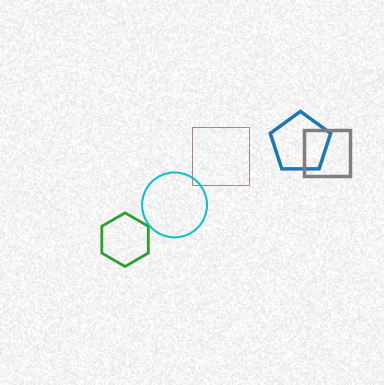[{"shape": "pentagon", "thickness": 2.5, "radius": 0.41, "center": [0.78, 0.628]}, {"shape": "hexagon", "thickness": 2, "radius": 0.35, "center": [0.325, 0.377]}, {"shape": "square", "thickness": 0.5, "radius": 0.37, "center": [0.572, 0.595]}, {"shape": "square", "thickness": 2.5, "radius": 0.3, "center": [0.849, 0.602]}, {"shape": "circle", "thickness": 1.5, "radius": 0.42, "center": [0.453, 0.468]}]